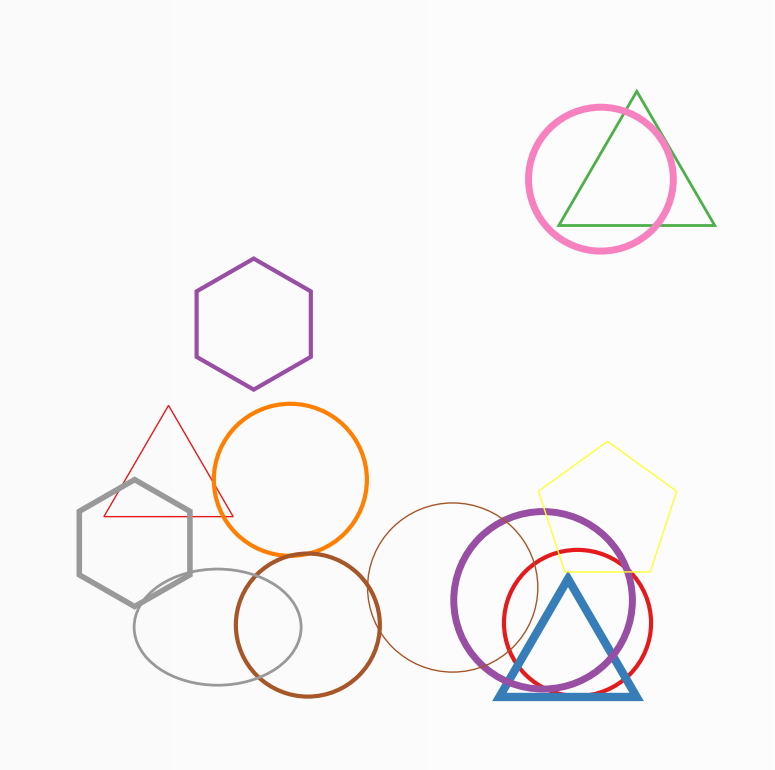[{"shape": "triangle", "thickness": 0.5, "radius": 0.48, "center": [0.217, 0.377]}, {"shape": "circle", "thickness": 1.5, "radius": 0.47, "center": [0.745, 0.191]}, {"shape": "triangle", "thickness": 3, "radius": 0.51, "center": [0.733, 0.146]}, {"shape": "triangle", "thickness": 1, "radius": 0.58, "center": [0.822, 0.765]}, {"shape": "circle", "thickness": 2.5, "radius": 0.58, "center": [0.701, 0.22]}, {"shape": "hexagon", "thickness": 1.5, "radius": 0.43, "center": [0.327, 0.579]}, {"shape": "circle", "thickness": 1.5, "radius": 0.49, "center": [0.375, 0.377]}, {"shape": "pentagon", "thickness": 0.5, "radius": 0.47, "center": [0.784, 0.333]}, {"shape": "circle", "thickness": 1.5, "radius": 0.46, "center": [0.397, 0.188]}, {"shape": "circle", "thickness": 0.5, "radius": 0.55, "center": [0.584, 0.237]}, {"shape": "circle", "thickness": 2.5, "radius": 0.47, "center": [0.775, 0.767]}, {"shape": "hexagon", "thickness": 2, "radius": 0.41, "center": [0.174, 0.295]}, {"shape": "oval", "thickness": 1, "radius": 0.54, "center": [0.281, 0.186]}]